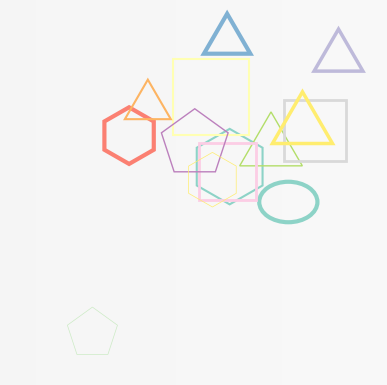[{"shape": "hexagon", "thickness": 1.5, "radius": 0.49, "center": [0.593, 0.567]}, {"shape": "oval", "thickness": 3, "radius": 0.38, "center": [0.744, 0.475]}, {"shape": "square", "thickness": 1.5, "radius": 0.49, "center": [0.544, 0.748]}, {"shape": "triangle", "thickness": 2.5, "radius": 0.36, "center": [0.874, 0.852]}, {"shape": "hexagon", "thickness": 3, "radius": 0.37, "center": [0.333, 0.648]}, {"shape": "triangle", "thickness": 3, "radius": 0.35, "center": [0.586, 0.895]}, {"shape": "triangle", "thickness": 1.5, "radius": 0.34, "center": [0.382, 0.725]}, {"shape": "triangle", "thickness": 1, "radius": 0.47, "center": [0.699, 0.616]}, {"shape": "square", "thickness": 2, "radius": 0.37, "center": [0.587, 0.555]}, {"shape": "square", "thickness": 2, "radius": 0.4, "center": [0.813, 0.662]}, {"shape": "pentagon", "thickness": 1, "radius": 0.45, "center": [0.503, 0.627]}, {"shape": "pentagon", "thickness": 0.5, "radius": 0.34, "center": [0.239, 0.134]}, {"shape": "hexagon", "thickness": 0.5, "radius": 0.35, "center": [0.548, 0.533]}, {"shape": "triangle", "thickness": 2.5, "radius": 0.45, "center": [0.781, 0.672]}]